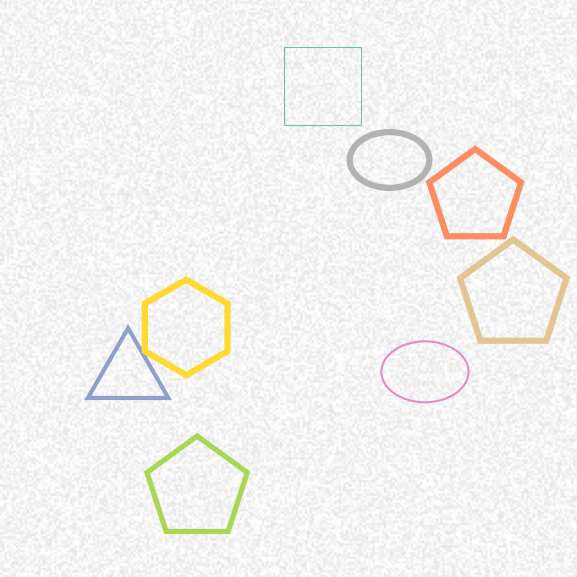[{"shape": "square", "thickness": 0.5, "radius": 0.33, "center": [0.559, 0.85]}, {"shape": "pentagon", "thickness": 3, "radius": 0.42, "center": [0.823, 0.658]}, {"shape": "triangle", "thickness": 2, "radius": 0.4, "center": [0.222, 0.35]}, {"shape": "oval", "thickness": 1, "radius": 0.38, "center": [0.736, 0.355]}, {"shape": "pentagon", "thickness": 2.5, "radius": 0.46, "center": [0.341, 0.153]}, {"shape": "hexagon", "thickness": 3, "radius": 0.41, "center": [0.322, 0.432]}, {"shape": "pentagon", "thickness": 3, "radius": 0.48, "center": [0.889, 0.487]}, {"shape": "oval", "thickness": 3, "radius": 0.35, "center": [0.675, 0.722]}]